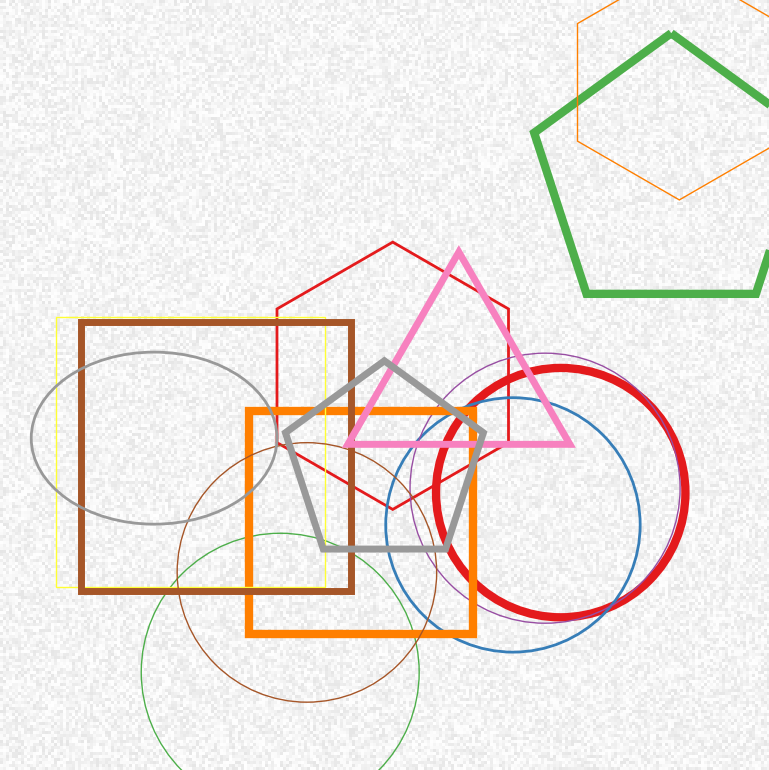[{"shape": "circle", "thickness": 3, "radius": 0.81, "center": [0.728, 0.36]}, {"shape": "hexagon", "thickness": 1, "radius": 0.87, "center": [0.51, 0.512]}, {"shape": "circle", "thickness": 1, "radius": 0.83, "center": [0.666, 0.318]}, {"shape": "circle", "thickness": 0.5, "radius": 0.9, "center": [0.364, 0.127]}, {"shape": "pentagon", "thickness": 3, "radius": 0.94, "center": [0.872, 0.77]}, {"shape": "circle", "thickness": 0.5, "radius": 0.88, "center": [0.708, 0.366]}, {"shape": "square", "thickness": 3, "radius": 0.73, "center": [0.469, 0.321]}, {"shape": "hexagon", "thickness": 0.5, "radius": 0.76, "center": [0.882, 0.893]}, {"shape": "square", "thickness": 0.5, "radius": 0.88, "center": [0.247, 0.413]}, {"shape": "square", "thickness": 2.5, "radius": 0.87, "center": [0.281, 0.407]}, {"shape": "circle", "thickness": 0.5, "radius": 0.84, "center": [0.399, 0.257]}, {"shape": "triangle", "thickness": 2.5, "radius": 0.83, "center": [0.596, 0.506]}, {"shape": "oval", "thickness": 1, "radius": 0.8, "center": [0.2, 0.431]}, {"shape": "pentagon", "thickness": 2.5, "radius": 0.68, "center": [0.499, 0.396]}]